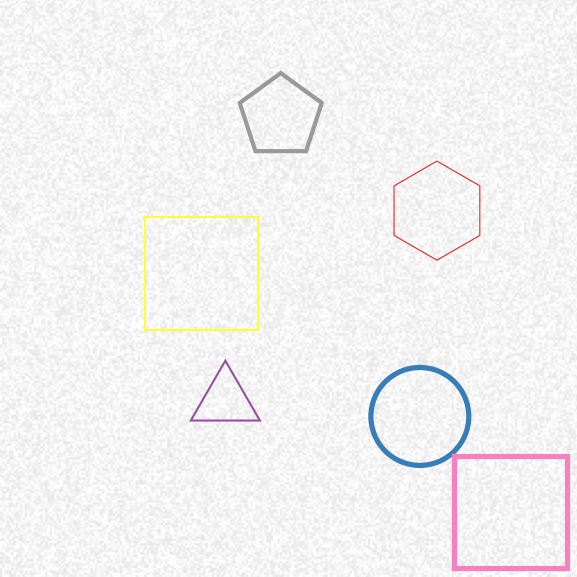[{"shape": "hexagon", "thickness": 0.5, "radius": 0.43, "center": [0.757, 0.634]}, {"shape": "circle", "thickness": 2.5, "radius": 0.42, "center": [0.727, 0.278]}, {"shape": "triangle", "thickness": 1, "radius": 0.35, "center": [0.39, 0.305]}, {"shape": "square", "thickness": 1, "radius": 0.49, "center": [0.35, 0.525]}, {"shape": "square", "thickness": 2.5, "radius": 0.49, "center": [0.884, 0.112]}, {"shape": "pentagon", "thickness": 2, "radius": 0.37, "center": [0.486, 0.798]}]